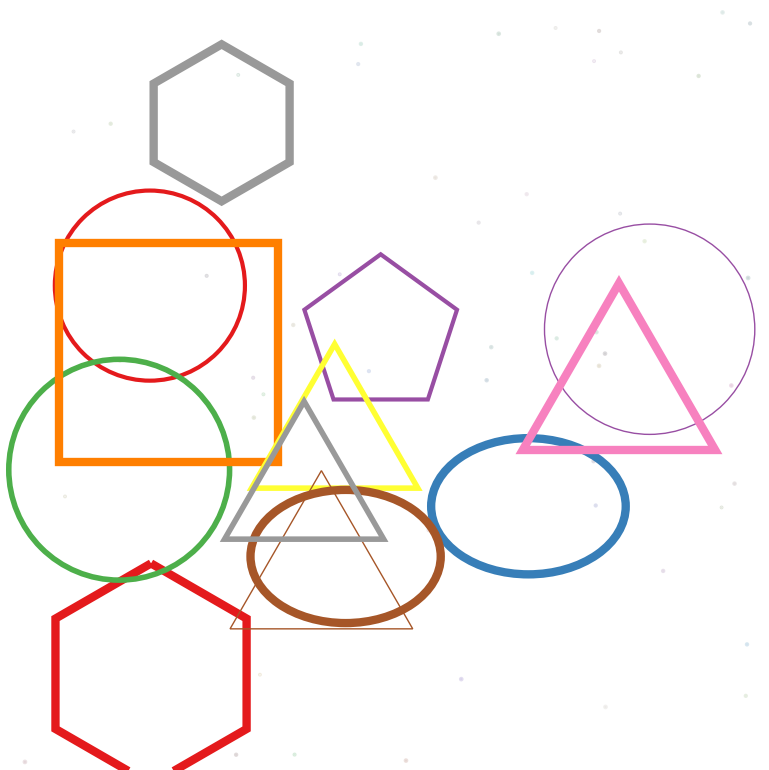[{"shape": "hexagon", "thickness": 3, "radius": 0.72, "center": [0.196, 0.125]}, {"shape": "circle", "thickness": 1.5, "radius": 0.62, "center": [0.195, 0.629]}, {"shape": "oval", "thickness": 3, "radius": 0.63, "center": [0.686, 0.343]}, {"shape": "circle", "thickness": 2, "radius": 0.72, "center": [0.155, 0.39]}, {"shape": "pentagon", "thickness": 1.5, "radius": 0.52, "center": [0.494, 0.566]}, {"shape": "circle", "thickness": 0.5, "radius": 0.68, "center": [0.844, 0.572]}, {"shape": "square", "thickness": 3, "radius": 0.71, "center": [0.219, 0.542]}, {"shape": "triangle", "thickness": 2, "radius": 0.62, "center": [0.435, 0.428]}, {"shape": "oval", "thickness": 3, "radius": 0.62, "center": [0.449, 0.277]}, {"shape": "triangle", "thickness": 0.5, "radius": 0.68, "center": [0.417, 0.252]}, {"shape": "triangle", "thickness": 3, "radius": 0.72, "center": [0.804, 0.488]}, {"shape": "triangle", "thickness": 2, "radius": 0.6, "center": [0.395, 0.359]}, {"shape": "hexagon", "thickness": 3, "radius": 0.51, "center": [0.288, 0.841]}]